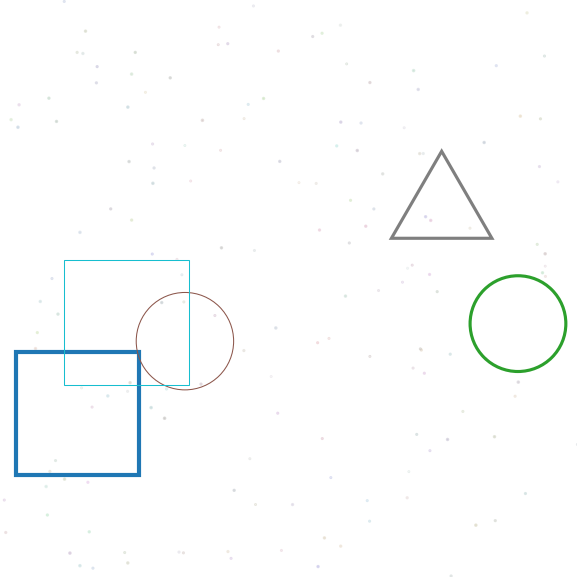[{"shape": "square", "thickness": 2, "radius": 0.53, "center": [0.134, 0.283]}, {"shape": "circle", "thickness": 1.5, "radius": 0.41, "center": [0.897, 0.439]}, {"shape": "circle", "thickness": 0.5, "radius": 0.42, "center": [0.32, 0.408]}, {"shape": "triangle", "thickness": 1.5, "radius": 0.5, "center": [0.765, 0.637]}, {"shape": "square", "thickness": 0.5, "radius": 0.54, "center": [0.218, 0.44]}]